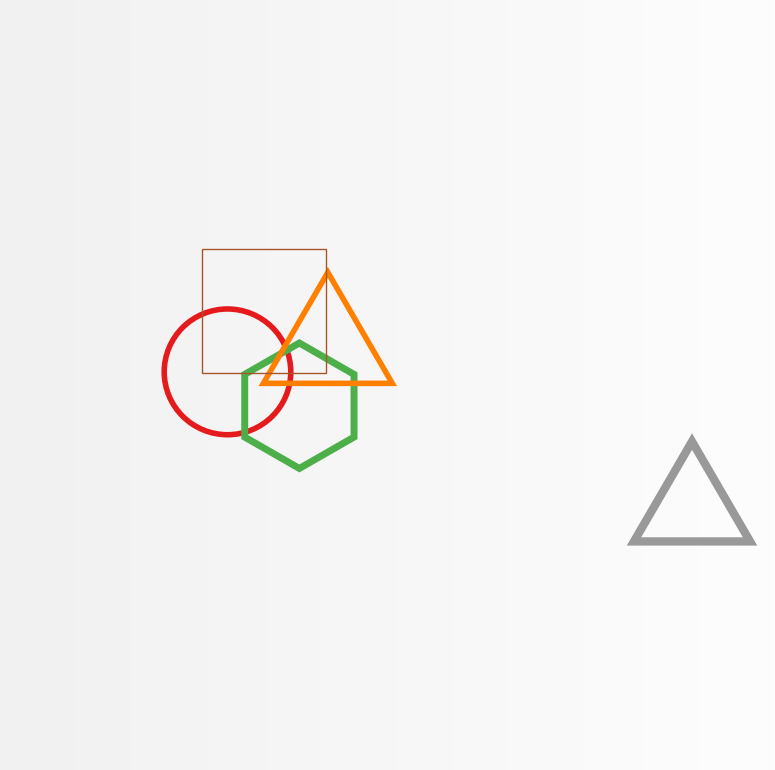[{"shape": "circle", "thickness": 2, "radius": 0.41, "center": [0.294, 0.517]}, {"shape": "hexagon", "thickness": 2.5, "radius": 0.41, "center": [0.386, 0.473]}, {"shape": "triangle", "thickness": 2, "radius": 0.48, "center": [0.423, 0.55]}, {"shape": "square", "thickness": 0.5, "radius": 0.4, "center": [0.34, 0.596]}, {"shape": "triangle", "thickness": 3, "radius": 0.43, "center": [0.893, 0.34]}]